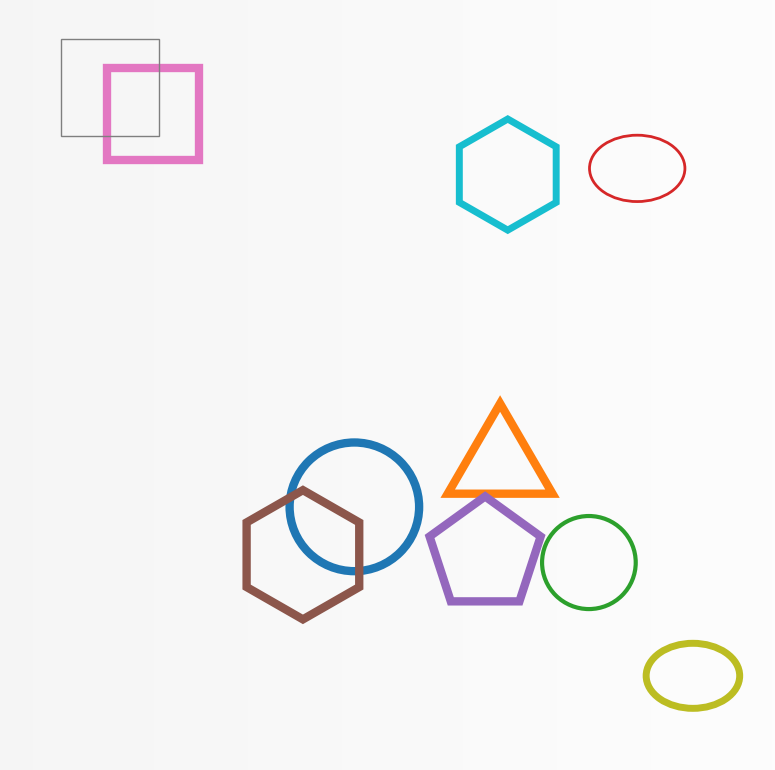[{"shape": "circle", "thickness": 3, "radius": 0.42, "center": [0.457, 0.342]}, {"shape": "triangle", "thickness": 3, "radius": 0.39, "center": [0.645, 0.398]}, {"shape": "circle", "thickness": 1.5, "radius": 0.3, "center": [0.76, 0.269]}, {"shape": "oval", "thickness": 1, "radius": 0.31, "center": [0.822, 0.781]}, {"shape": "pentagon", "thickness": 3, "radius": 0.38, "center": [0.626, 0.28]}, {"shape": "hexagon", "thickness": 3, "radius": 0.42, "center": [0.391, 0.28]}, {"shape": "square", "thickness": 3, "radius": 0.3, "center": [0.197, 0.852]}, {"shape": "square", "thickness": 0.5, "radius": 0.32, "center": [0.142, 0.886]}, {"shape": "oval", "thickness": 2.5, "radius": 0.3, "center": [0.894, 0.122]}, {"shape": "hexagon", "thickness": 2.5, "radius": 0.36, "center": [0.655, 0.773]}]